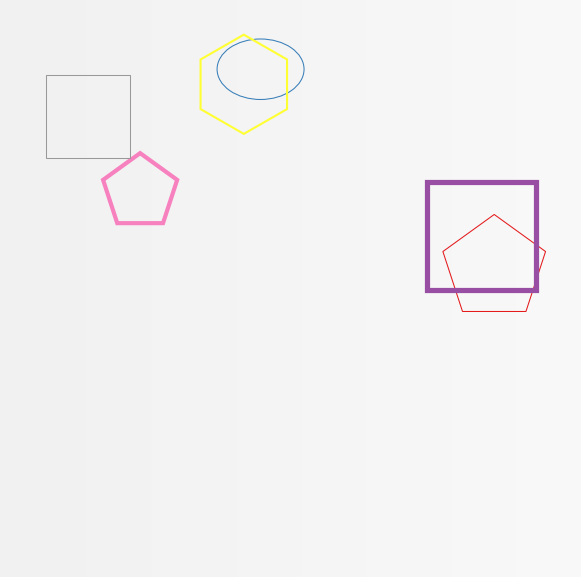[{"shape": "pentagon", "thickness": 0.5, "radius": 0.46, "center": [0.85, 0.535]}, {"shape": "oval", "thickness": 0.5, "radius": 0.37, "center": [0.448, 0.879]}, {"shape": "square", "thickness": 2.5, "radius": 0.47, "center": [0.828, 0.59]}, {"shape": "hexagon", "thickness": 1, "radius": 0.43, "center": [0.419, 0.853]}, {"shape": "pentagon", "thickness": 2, "radius": 0.34, "center": [0.241, 0.667]}, {"shape": "square", "thickness": 0.5, "radius": 0.36, "center": [0.152, 0.797]}]